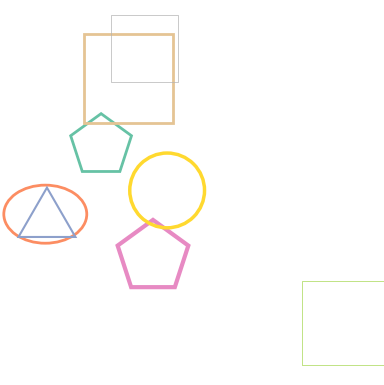[{"shape": "pentagon", "thickness": 2, "radius": 0.42, "center": [0.263, 0.622]}, {"shape": "oval", "thickness": 2, "radius": 0.54, "center": [0.118, 0.444]}, {"shape": "triangle", "thickness": 1.5, "radius": 0.43, "center": [0.122, 0.427]}, {"shape": "pentagon", "thickness": 3, "radius": 0.48, "center": [0.397, 0.332]}, {"shape": "square", "thickness": 0.5, "radius": 0.55, "center": [0.895, 0.16]}, {"shape": "circle", "thickness": 2.5, "radius": 0.49, "center": [0.434, 0.505]}, {"shape": "square", "thickness": 2, "radius": 0.58, "center": [0.335, 0.796]}, {"shape": "square", "thickness": 0.5, "radius": 0.44, "center": [0.375, 0.875]}]